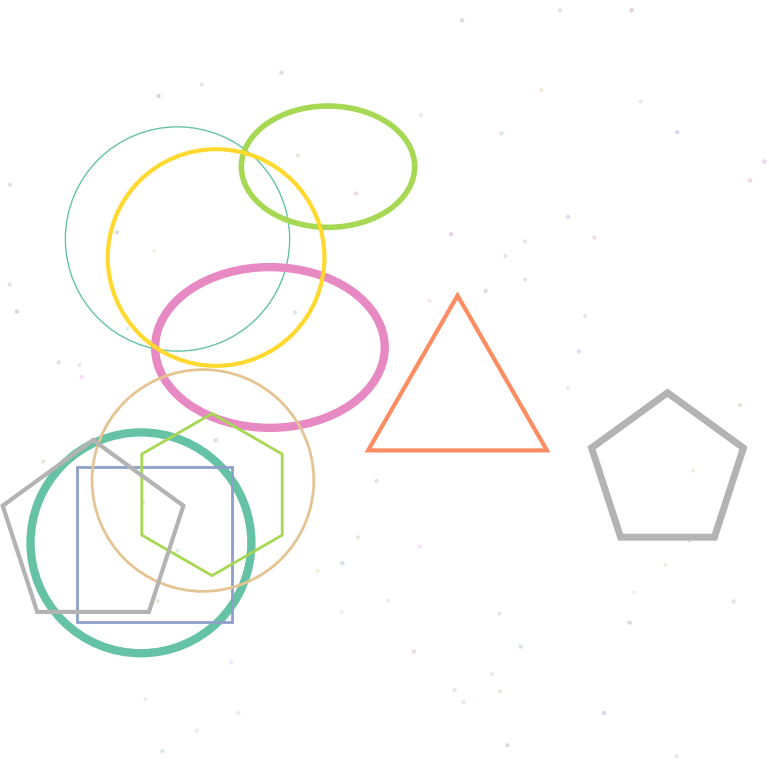[{"shape": "circle", "thickness": 3, "radius": 0.72, "center": [0.183, 0.295]}, {"shape": "circle", "thickness": 0.5, "radius": 0.73, "center": [0.231, 0.69]}, {"shape": "triangle", "thickness": 1.5, "radius": 0.67, "center": [0.594, 0.482]}, {"shape": "square", "thickness": 1, "radius": 0.5, "center": [0.201, 0.293]}, {"shape": "oval", "thickness": 3, "radius": 0.75, "center": [0.351, 0.549]}, {"shape": "oval", "thickness": 2, "radius": 0.56, "center": [0.426, 0.784]}, {"shape": "hexagon", "thickness": 1, "radius": 0.53, "center": [0.275, 0.358]}, {"shape": "circle", "thickness": 1.5, "radius": 0.7, "center": [0.281, 0.666]}, {"shape": "circle", "thickness": 1, "radius": 0.72, "center": [0.264, 0.376]}, {"shape": "pentagon", "thickness": 1.5, "radius": 0.62, "center": [0.121, 0.305]}, {"shape": "pentagon", "thickness": 2.5, "radius": 0.52, "center": [0.867, 0.386]}]